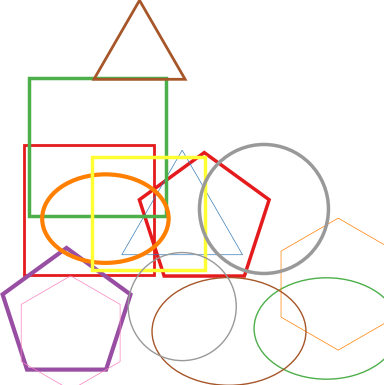[{"shape": "square", "thickness": 2, "radius": 0.85, "center": [0.231, 0.454]}, {"shape": "pentagon", "thickness": 2.5, "radius": 0.89, "center": [0.531, 0.426]}, {"shape": "triangle", "thickness": 0.5, "radius": 0.91, "center": [0.473, 0.429]}, {"shape": "oval", "thickness": 1, "radius": 0.94, "center": [0.848, 0.147]}, {"shape": "square", "thickness": 2.5, "radius": 0.89, "center": [0.253, 0.618]}, {"shape": "pentagon", "thickness": 3, "radius": 0.87, "center": [0.173, 0.181]}, {"shape": "hexagon", "thickness": 0.5, "radius": 0.86, "center": [0.878, 0.262]}, {"shape": "oval", "thickness": 3, "radius": 0.82, "center": [0.274, 0.432]}, {"shape": "square", "thickness": 2.5, "radius": 0.73, "center": [0.386, 0.446]}, {"shape": "triangle", "thickness": 2, "radius": 0.68, "center": [0.362, 0.862]}, {"shape": "oval", "thickness": 1, "radius": 1.0, "center": [0.595, 0.139]}, {"shape": "hexagon", "thickness": 0.5, "radius": 0.74, "center": [0.184, 0.135]}, {"shape": "circle", "thickness": 2.5, "radius": 0.84, "center": [0.686, 0.457]}, {"shape": "circle", "thickness": 1, "radius": 0.7, "center": [0.473, 0.204]}]